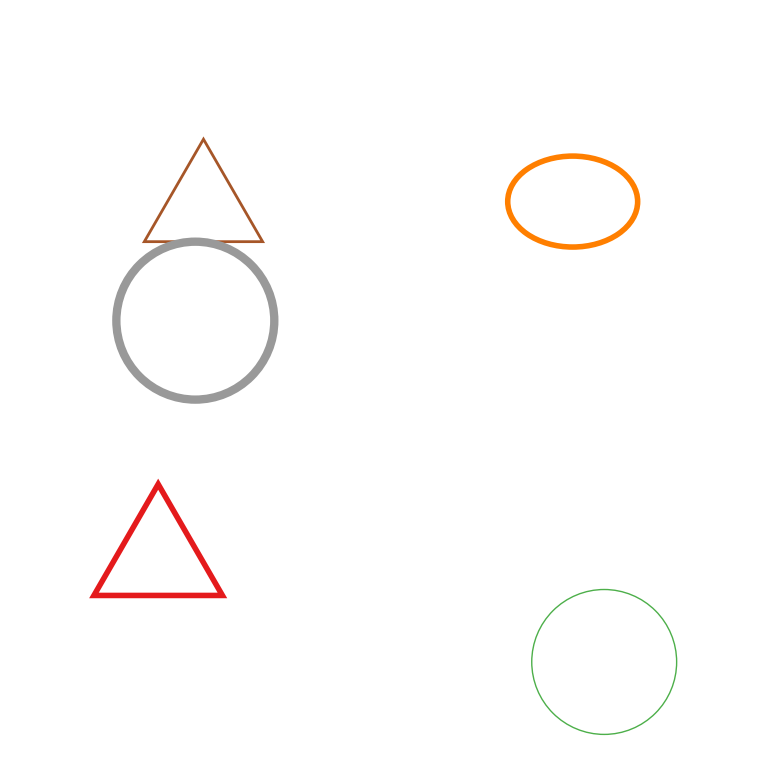[{"shape": "triangle", "thickness": 2, "radius": 0.48, "center": [0.205, 0.275]}, {"shape": "circle", "thickness": 0.5, "radius": 0.47, "center": [0.785, 0.14]}, {"shape": "oval", "thickness": 2, "radius": 0.42, "center": [0.744, 0.738]}, {"shape": "triangle", "thickness": 1, "radius": 0.44, "center": [0.264, 0.731]}, {"shape": "circle", "thickness": 3, "radius": 0.51, "center": [0.254, 0.584]}]